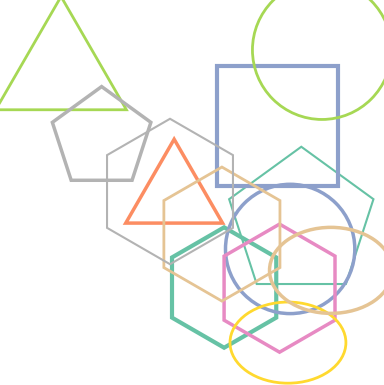[{"shape": "pentagon", "thickness": 1.5, "radius": 0.99, "center": [0.783, 0.422]}, {"shape": "hexagon", "thickness": 3, "radius": 0.78, "center": [0.582, 0.253]}, {"shape": "triangle", "thickness": 2.5, "radius": 0.73, "center": [0.452, 0.493]}, {"shape": "circle", "thickness": 2.5, "radius": 0.84, "center": [0.754, 0.353]}, {"shape": "square", "thickness": 3, "radius": 0.78, "center": [0.721, 0.673]}, {"shape": "hexagon", "thickness": 2.5, "radius": 0.83, "center": [0.726, 0.252]}, {"shape": "circle", "thickness": 2, "radius": 0.9, "center": [0.836, 0.87]}, {"shape": "triangle", "thickness": 2, "radius": 0.98, "center": [0.159, 0.813]}, {"shape": "oval", "thickness": 2, "radius": 0.75, "center": [0.748, 0.11]}, {"shape": "hexagon", "thickness": 2, "radius": 0.87, "center": [0.576, 0.392]}, {"shape": "oval", "thickness": 2.5, "radius": 0.8, "center": [0.86, 0.298]}, {"shape": "pentagon", "thickness": 2.5, "radius": 0.67, "center": [0.264, 0.641]}, {"shape": "hexagon", "thickness": 1.5, "radius": 0.94, "center": [0.442, 0.503]}]